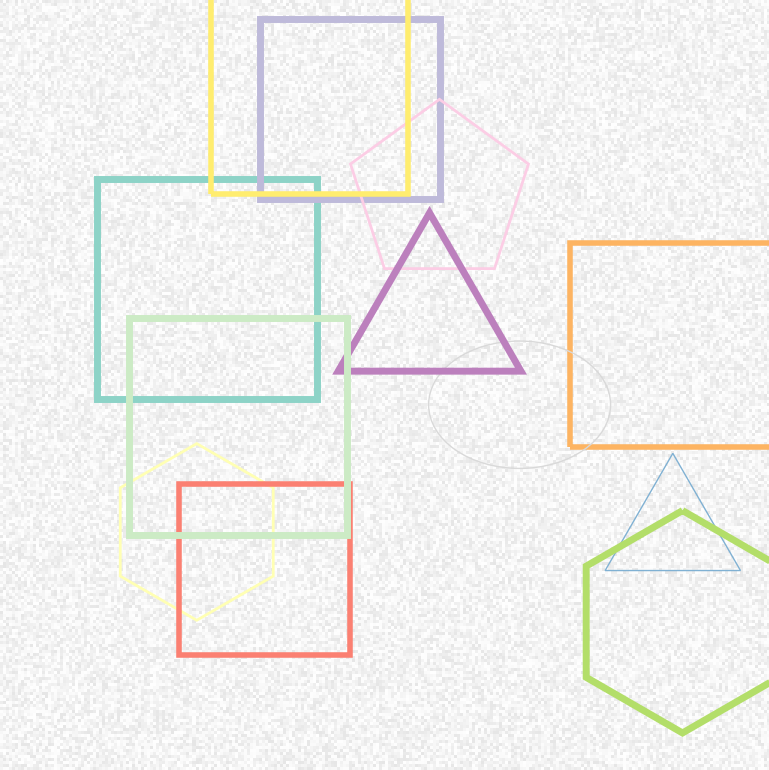[{"shape": "square", "thickness": 2.5, "radius": 0.71, "center": [0.269, 0.625]}, {"shape": "hexagon", "thickness": 1, "radius": 0.57, "center": [0.256, 0.309]}, {"shape": "square", "thickness": 2.5, "radius": 0.58, "center": [0.454, 0.859]}, {"shape": "square", "thickness": 2, "radius": 0.55, "center": [0.344, 0.26]}, {"shape": "triangle", "thickness": 0.5, "radius": 0.51, "center": [0.874, 0.31]}, {"shape": "square", "thickness": 2, "radius": 0.66, "center": [0.872, 0.552]}, {"shape": "hexagon", "thickness": 2.5, "radius": 0.72, "center": [0.886, 0.193]}, {"shape": "pentagon", "thickness": 1, "radius": 0.61, "center": [0.571, 0.749]}, {"shape": "oval", "thickness": 0.5, "radius": 0.59, "center": [0.675, 0.474]}, {"shape": "triangle", "thickness": 2.5, "radius": 0.69, "center": [0.558, 0.586]}, {"shape": "square", "thickness": 2.5, "radius": 0.71, "center": [0.309, 0.446]}, {"shape": "square", "thickness": 2, "radius": 0.64, "center": [0.402, 0.876]}]